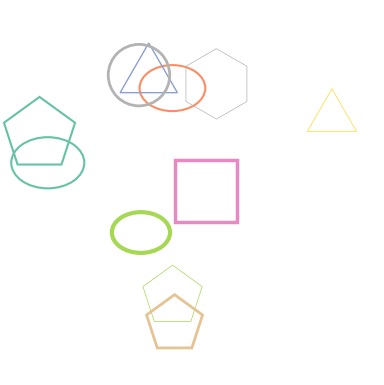[{"shape": "oval", "thickness": 1.5, "radius": 0.47, "center": [0.124, 0.577]}, {"shape": "pentagon", "thickness": 1.5, "radius": 0.49, "center": [0.103, 0.651]}, {"shape": "oval", "thickness": 1.5, "radius": 0.43, "center": [0.448, 0.771]}, {"shape": "triangle", "thickness": 1, "radius": 0.43, "center": [0.386, 0.802]}, {"shape": "square", "thickness": 2.5, "radius": 0.4, "center": [0.536, 0.504]}, {"shape": "pentagon", "thickness": 0.5, "radius": 0.4, "center": [0.448, 0.23]}, {"shape": "oval", "thickness": 3, "radius": 0.38, "center": [0.366, 0.396]}, {"shape": "triangle", "thickness": 0.5, "radius": 0.37, "center": [0.862, 0.696]}, {"shape": "pentagon", "thickness": 2, "radius": 0.38, "center": [0.453, 0.158]}, {"shape": "circle", "thickness": 2, "radius": 0.4, "center": [0.361, 0.805]}, {"shape": "hexagon", "thickness": 0.5, "radius": 0.46, "center": [0.562, 0.782]}]